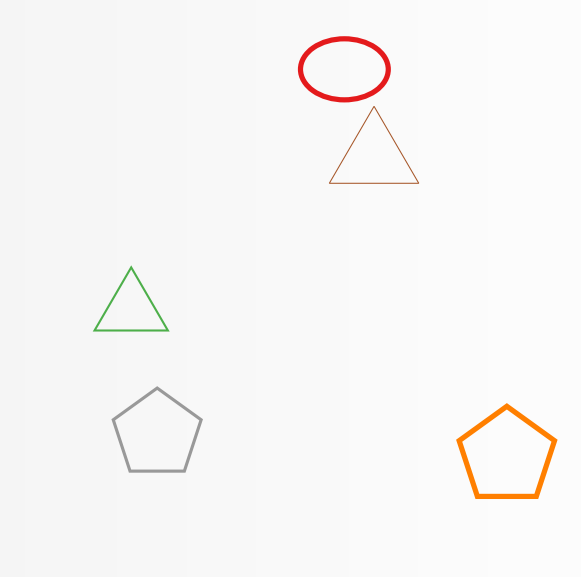[{"shape": "oval", "thickness": 2.5, "radius": 0.38, "center": [0.592, 0.879]}, {"shape": "triangle", "thickness": 1, "radius": 0.36, "center": [0.226, 0.463]}, {"shape": "pentagon", "thickness": 2.5, "radius": 0.43, "center": [0.872, 0.209]}, {"shape": "triangle", "thickness": 0.5, "radius": 0.44, "center": [0.644, 0.726]}, {"shape": "pentagon", "thickness": 1.5, "radius": 0.4, "center": [0.27, 0.248]}]